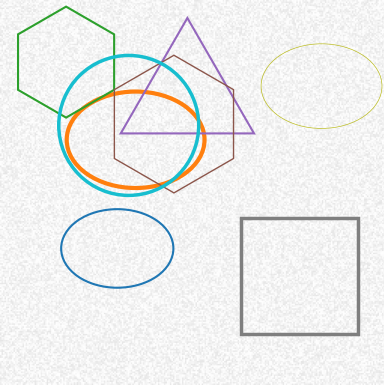[{"shape": "oval", "thickness": 1.5, "radius": 0.73, "center": [0.305, 0.355]}, {"shape": "oval", "thickness": 3, "radius": 0.89, "center": [0.352, 0.637]}, {"shape": "hexagon", "thickness": 1.5, "radius": 0.72, "center": [0.172, 0.839]}, {"shape": "triangle", "thickness": 1.5, "radius": 1.0, "center": [0.487, 0.753]}, {"shape": "hexagon", "thickness": 1, "radius": 0.89, "center": [0.452, 0.678]}, {"shape": "square", "thickness": 2.5, "radius": 0.76, "center": [0.778, 0.283]}, {"shape": "oval", "thickness": 0.5, "radius": 0.79, "center": [0.835, 0.776]}, {"shape": "circle", "thickness": 2.5, "radius": 0.91, "center": [0.334, 0.674]}]